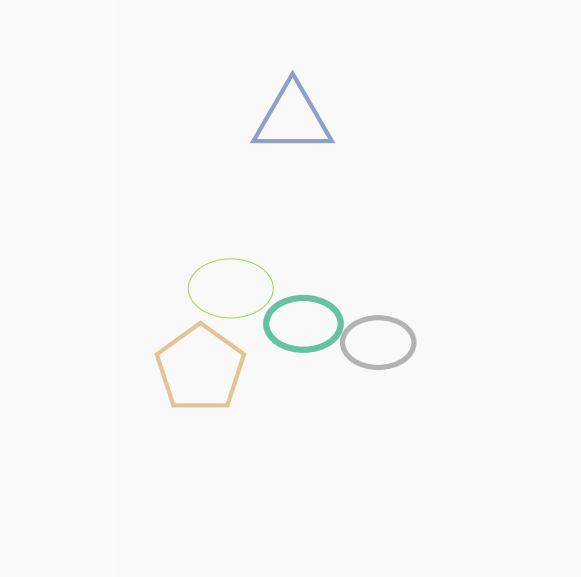[{"shape": "oval", "thickness": 3, "radius": 0.32, "center": [0.522, 0.438]}, {"shape": "triangle", "thickness": 2, "radius": 0.39, "center": [0.503, 0.794]}, {"shape": "oval", "thickness": 0.5, "radius": 0.37, "center": [0.397, 0.5]}, {"shape": "pentagon", "thickness": 2, "radius": 0.39, "center": [0.345, 0.361]}, {"shape": "oval", "thickness": 2.5, "radius": 0.31, "center": [0.651, 0.406]}]